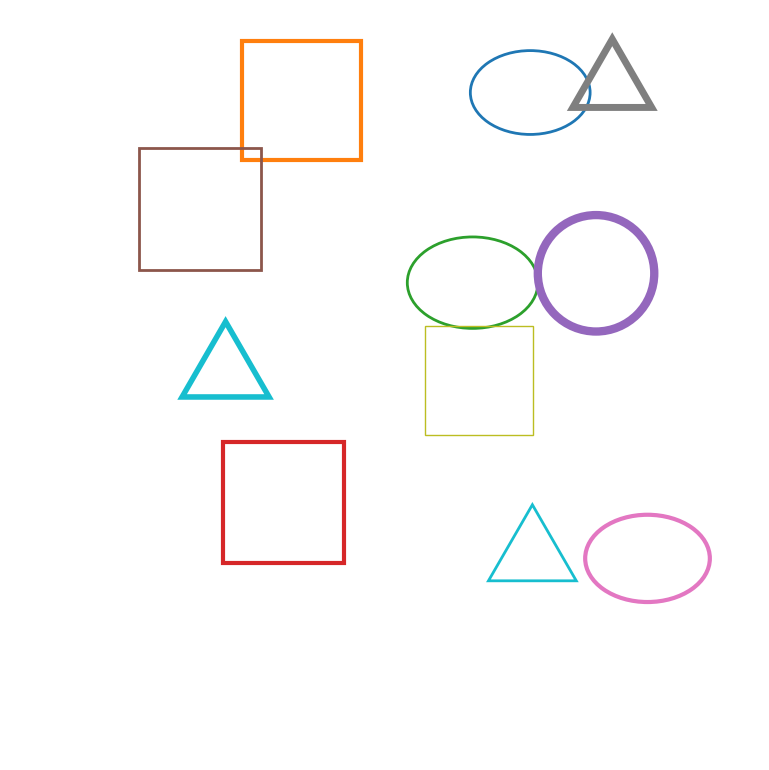[{"shape": "oval", "thickness": 1, "radius": 0.39, "center": [0.689, 0.88]}, {"shape": "square", "thickness": 1.5, "radius": 0.39, "center": [0.391, 0.87]}, {"shape": "oval", "thickness": 1, "radius": 0.42, "center": [0.614, 0.633]}, {"shape": "square", "thickness": 1.5, "radius": 0.39, "center": [0.368, 0.347]}, {"shape": "circle", "thickness": 3, "radius": 0.38, "center": [0.774, 0.645]}, {"shape": "square", "thickness": 1, "radius": 0.39, "center": [0.26, 0.729]}, {"shape": "oval", "thickness": 1.5, "radius": 0.4, "center": [0.841, 0.275]}, {"shape": "triangle", "thickness": 2.5, "radius": 0.3, "center": [0.795, 0.89]}, {"shape": "square", "thickness": 0.5, "radius": 0.35, "center": [0.622, 0.506]}, {"shape": "triangle", "thickness": 1, "radius": 0.33, "center": [0.691, 0.279]}, {"shape": "triangle", "thickness": 2, "radius": 0.33, "center": [0.293, 0.517]}]